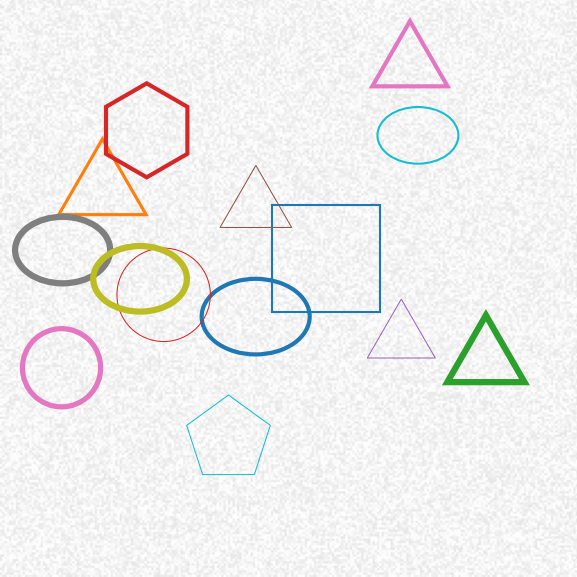[{"shape": "square", "thickness": 1, "radius": 0.46, "center": [0.564, 0.551]}, {"shape": "oval", "thickness": 2, "radius": 0.47, "center": [0.443, 0.451]}, {"shape": "triangle", "thickness": 1.5, "radius": 0.44, "center": [0.177, 0.671]}, {"shape": "triangle", "thickness": 3, "radius": 0.39, "center": [0.841, 0.376]}, {"shape": "hexagon", "thickness": 2, "radius": 0.41, "center": [0.254, 0.773]}, {"shape": "circle", "thickness": 0.5, "radius": 0.4, "center": [0.283, 0.489]}, {"shape": "triangle", "thickness": 0.5, "radius": 0.34, "center": [0.695, 0.413]}, {"shape": "triangle", "thickness": 0.5, "radius": 0.36, "center": [0.443, 0.641]}, {"shape": "circle", "thickness": 2.5, "radius": 0.34, "center": [0.107, 0.362]}, {"shape": "triangle", "thickness": 2, "radius": 0.38, "center": [0.71, 0.887]}, {"shape": "oval", "thickness": 3, "radius": 0.41, "center": [0.108, 0.566]}, {"shape": "oval", "thickness": 3, "radius": 0.41, "center": [0.243, 0.516]}, {"shape": "pentagon", "thickness": 0.5, "radius": 0.38, "center": [0.396, 0.239]}, {"shape": "oval", "thickness": 1, "radius": 0.35, "center": [0.724, 0.765]}]